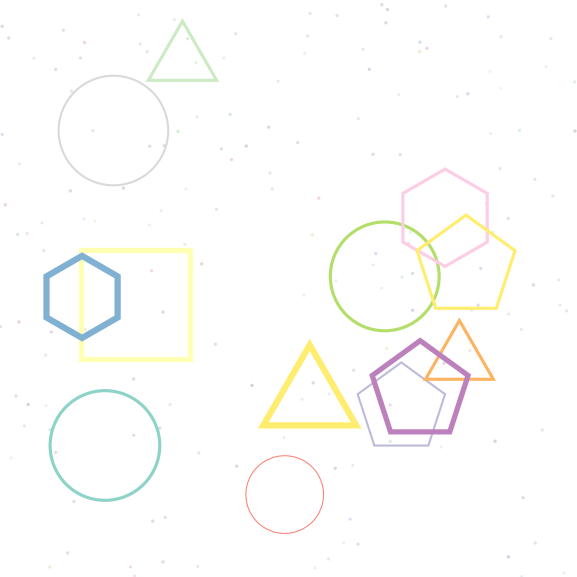[{"shape": "circle", "thickness": 1.5, "radius": 0.47, "center": [0.182, 0.228]}, {"shape": "square", "thickness": 2.5, "radius": 0.47, "center": [0.235, 0.471]}, {"shape": "pentagon", "thickness": 1, "radius": 0.4, "center": [0.695, 0.292]}, {"shape": "circle", "thickness": 0.5, "radius": 0.34, "center": [0.493, 0.143]}, {"shape": "hexagon", "thickness": 3, "radius": 0.36, "center": [0.142, 0.485]}, {"shape": "triangle", "thickness": 1.5, "radius": 0.34, "center": [0.796, 0.376]}, {"shape": "circle", "thickness": 1.5, "radius": 0.47, "center": [0.666, 0.521]}, {"shape": "hexagon", "thickness": 1.5, "radius": 0.42, "center": [0.771, 0.622]}, {"shape": "circle", "thickness": 1, "radius": 0.47, "center": [0.196, 0.773]}, {"shape": "pentagon", "thickness": 2.5, "radius": 0.44, "center": [0.728, 0.322]}, {"shape": "triangle", "thickness": 1.5, "radius": 0.34, "center": [0.316, 0.894]}, {"shape": "triangle", "thickness": 3, "radius": 0.46, "center": [0.536, 0.309]}, {"shape": "pentagon", "thickness": 1.5, "radius": 0.45, "center": [0.807, 0.538]}]